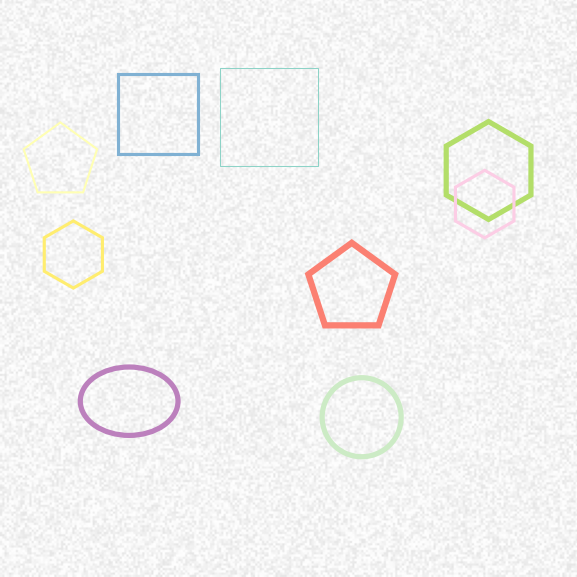[{"shape": "square", "thickness": 0.5, "radius": 0.42, "center": [0.467, 0.797]}, {"shape": "pentagon", "thickness": 1, "radius": 0.33, "center": [0.105, 0.72]}, {"shape": "pentagon", "thickness": 3, "radius": 0.39, "center": [0.609, 0.5]}, {"shape": "square", "thickness": 1.5, "radius": 0.35, "center": [0.273, 0.801]}, {"shape": "hexagon", "thickness": 2.5, "radius": 0.42, "center": [0.846, 0.704]}, {"shape": "hexagon", "thickness": 1.5, "radius": 0.29, "center": [0.839, 0.646]}, {"shape": "oval", "thickness": 2.5, "radius": 0.42, "center": [0.224, 0.304]}, {"shape": "circle", "thickness": 2.5, "radius": 0.34, "center": [0.626, 0.277]}, {"shape": "hexagon", "thickness": 1.5, "radius": 0.29, "center": [0.127, 0.558]}]